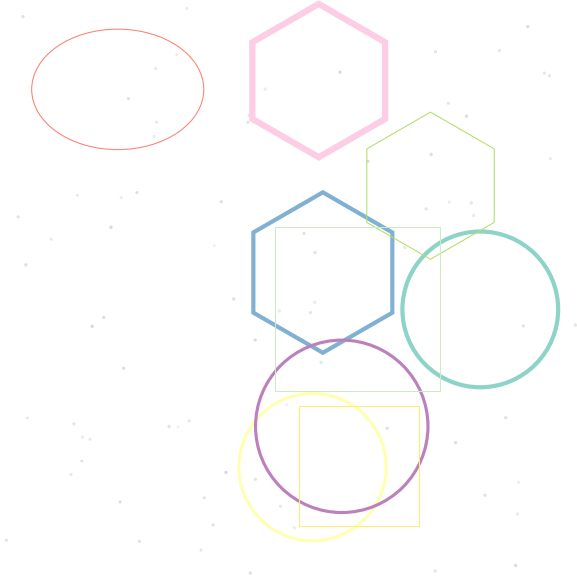[{"shape": "circle", "thickness": 2, "radius": 0.67, "center": [0.832, 0.463]}, {"shape": "circle", "thickness": 1.5, "radius": 0.64, "center": [0.541, 0.19]}, {"shape": "oval", "thickness": 0.5, "radius": 0.75, "center": [0.204, 0.844]}, {"shape": "hexagon", "thickness": 2, "radius": 0.69, "center": [0.559, 0.527]}, {"shape": "hexagon", "thickness": 0.5, "radius": 0.64, "center": [0.745, 0.678]}, {"shape": "hexagon", "thickness": 3, "radius": 0.66, "center": [0.552, 0.86]}, {"shape": "circle", "thickness": 1.5, "radius": 0.75, "center": [0.592, 0.261]}, {"shape": "square", "thickness": 0.5, "radius": 0.71, "center": [0.619, 0.464]}, {"shape": "square", "thickness": 0.5, "radius": 0.52, "center": [0.622, 0.192]}]